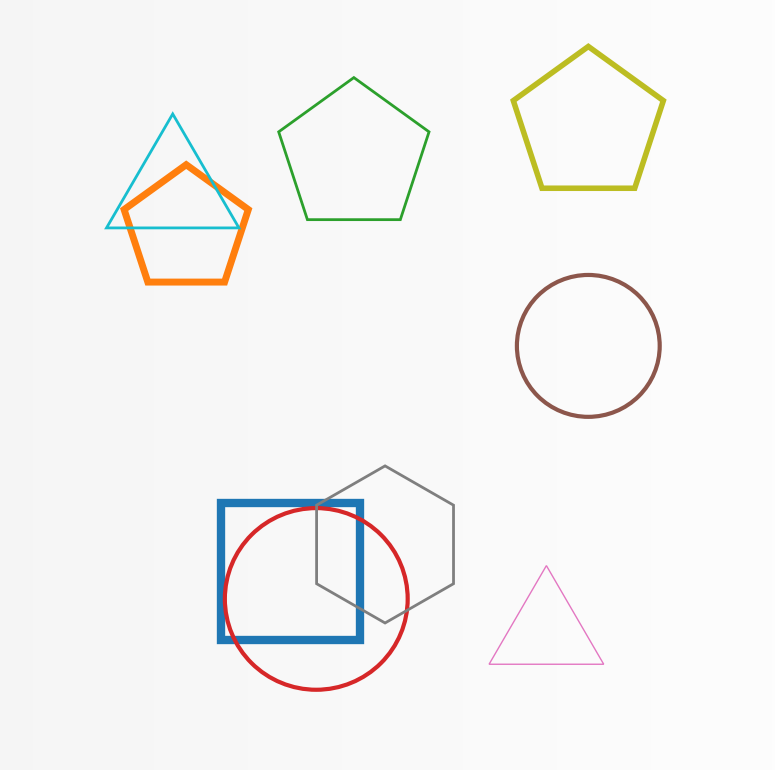[{"shape": "square", "thickness": 3, "radius": 0.45, "center": [0.375, 0.258]}, {"shape": "pentagon", "thickness": 2.5, "radius": 0.42, "center": [0.24, 0.702]}, {"shape": "pentagon", "thickness": 1, "radius": 0.51, "center": [0.457, 0.797]}, {"shape": "circle", "thickness": 1.5, "radius": 0.59, "center": [0.408, 0.222]}, {"shape": "circle", "thickness": 1.5, "radius": 0.46, "center": [0.759, 0.551]}, {"shape": "triangle", "thickness": 0.5, "radius": 0.43, "center": [0.705, 0.18]}, {"shape": "hexagon", "thickness": 1, "radius": 0.51, "center": [0.497, 0.293]}, {"shape": "pentagon", "thickness": 2, "radius": 0.51, "center": [0.759, 0.838]}, {"shape": "triangle", "thickness": 1, "radius": 0.49, "center": [0.223, 0.753]}]